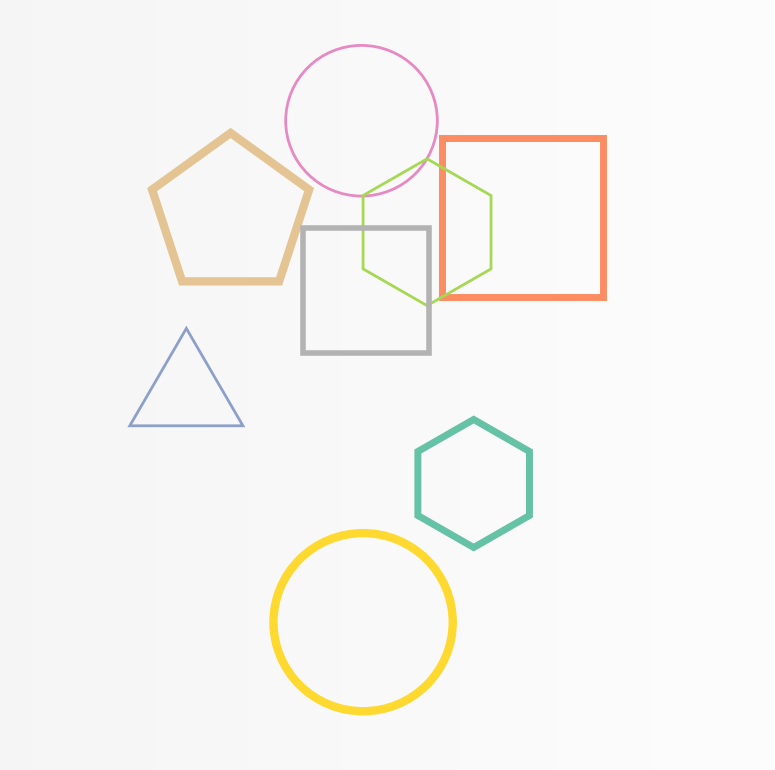[{"shape": "hexagon", "thickness": 2.5, "radius": 0.42, "center": [0.611, 0.372]}, {"shape": "square", "thickness": 2.5, "radius": 0.52, "center": [0.674, 0.718]}, {"shape": "triangle", "thickness": 1, "radius": 0.42, "center": [0.24, 0.489]}, {"shape": "circle", "thickness": 1, "radius": 0.49, "center": [0.466, 0.843]}, {"shape": "hexagon", "thickness": 1, "radius": 0.48, "center": [0.551, 0.698]}, {"shape": "circle", "thickness": 3, "radius": 0.58, "center": [0.468, 0.192]}, {"shape": "pentagon", "thickness": 3, "radius": 0.53, "center": [0.298, 0.721]}, {"shape": "square", "thickness": 2, "radius": 0.41, "center": [0.472, 0.622]}]